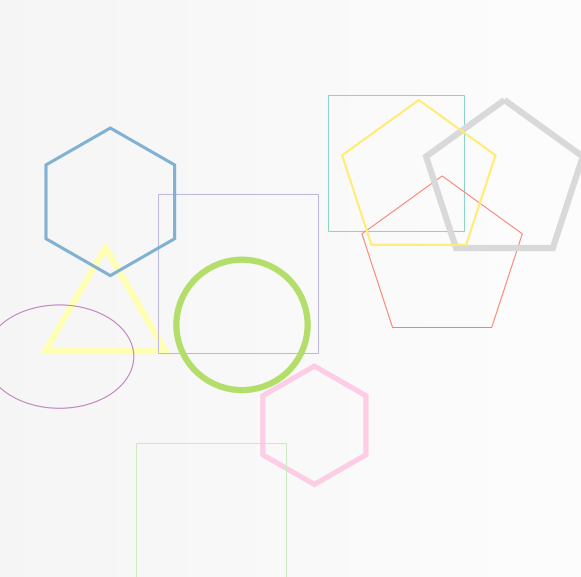[{"shape": "square", "thickness": 0.5, "radius": 0.59, "center": [0.681, 0.717]}, {"shape": "triangle", "thickness": 3, "radius": 0.6, "center": [0.181, 0.451]}, {"shape": "square", "thickness": 0.5, "radius": 0.69, "center": [0.41, 0.525]}, {"shape": "pentagon", "thickness": 0.5, "radius": 0.73, "center": [0.761, 0.549]}, {"shape": "hexagon", "thickness": 1.5, "radius": 0.64, "center": [0.19, 0.65]}, {"shape": "circle", "thickness": 3, "radius": 0.56, "center": [0.416, 0.437]}, {"shape": "hexagon", "thickness": 2.5, "radius": 0.51, "center": [0.541, 0.263]}, {"shape": "pentagon", "thickness": 3, "radius": 0.71, "center": [0.868, 0.684]}, {"shape": "oval", "thickness": 0.5, "radius": 0.64, "center": [0.102, 0.382]}, {"shape": "square", "thickness": 0.5, "radius": 0.64, "center": [0.363, 0.103]}, {"shape": "pentagon", "thickness": 1, "radius": 0.69, "center": [0.721, 0.687]}]